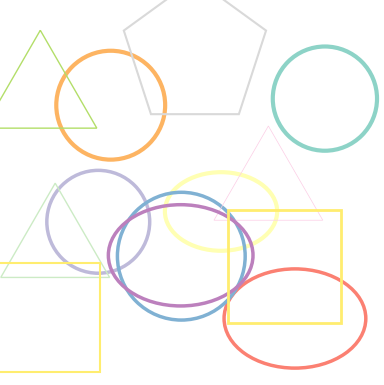[{"shape": "circle", "thickness": 3, "radius": 0.68, "center": [0.844, 0.744]}, {"shape": "oval", "thickness": 3, "radius": 0.73, "center": [0.574, 0.451]}, {"shape": "circle", "thickness": 2.5, "radius": 0.67, "center": [0.255, 0.424]}, {"shape": "oval", "thickness": 2.5, "radius": 0.92, "center": [0.766, 0.173]}, {"shape": "circle", "thickness": 2.5, "radius": 0.83, "center": [0.471, 0.335]}, {"shape": "circle", "thickness": 3, "radius": 0.71, "center": [0.288, 0.727]}, {"shape": "triangle", "thickness": 1, "radius": 0.85, "center": [0.105, 0.752]}, {"shape": "triangle", "thickness": 0.5, "radius": 0.82, "center": [0.697, 0.51]}, {"shape": "pentagon", "thickness": 1.5, "radius": 0.97, "center": [0.506, 0.861]}, {"shape": "oval", "thickness": 2.5, "radius": 0.94, "center": [0.469, 0.337]}, {"shape": "triangle", "thickness": 1, "radius": 0.82, "center": [0.143, 0.361]}, {"shape": "square", "thickness": 2, "radius": 0.73, "center": [0.738, 0.307]}, {"shape": "square", "thickness": 1.5, "radius": 0.71, "center": [0.119, 0.175]}]